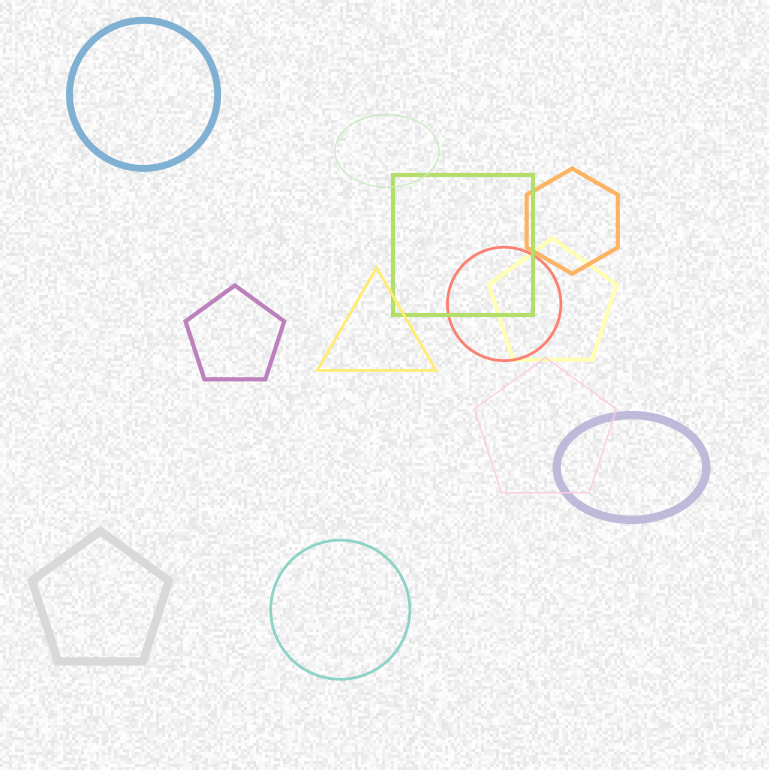[{"shape": "circle", "thickness": 1, "radius": 0.45, "center": [0.442, 0.208]}, {"shape": "pentagon", "thickness": 1.5, "radius": 0.44, "center": [0.718, 0.603]}, {"shape": "oval", "thickness": 3, "radius": 0.49, "center": [0.82, 0.393]}, {"shape": "circle", "thickness": 1, "radius": 0.37, "center": [0.655, 0.605]}, {"shape": "circle", "thickness": 2.5, "radius": 0.48, "center": [0.186, 0.877]}, {"shape": "hexagon", "thickness": 1.5, "radius": 0.34, "center": [0.743, 0.713]}, {"shape": "square", "thickness": 1.5, "radius": 0.45, "center": [0.602, 0.681]}, {"shape": "pentagon", "thickness": 0.5, "radius": 0.49, "center": [0.708, 0.439]}, {"shape": "pentagon", "thickness": 3, "radius": 0.47, "center": [0.13, 0.217]}, {"shape": "pentagon", "thickness": 1.5, "radius": 0.34, "center": [0.305, 0.562]}, {"shape": "oval", "thickness": 0.5, "radius": 0.34, "center": [0.503, 0.804]}, {"shape": "triangle", "thickness": 1, "radius": 0.44, "center": [0.489, 0.563]}]